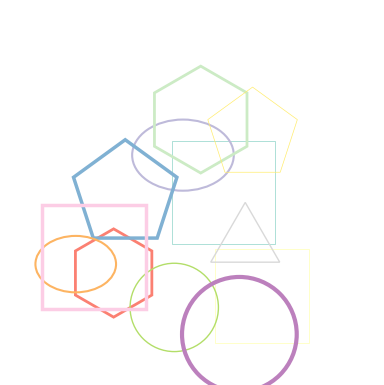[{"shape": "square", "thickness": 0.5, "radius": 0.67, "center": [0.58, 0.499]}, {"shape": "square", "thickness": 0.5, "radius": 0.61, "center": [0.68, 0.231]}, {"shape": "oval", "thickness": 1.5, "radius": 0.66, "center": [0.475, 0.597]}, {"shape": "hexagon", "thickness": 2, "radius": 0.57, "center": [0.295, 0.291]}, {"shape": "pentagon", "thickness": 2.5, "radius": 0.71, "center": [0.325, 0.496]}, {"shape": "oval", "thickness": 1.5, "radius": 0.52, "center": [0.197, 0.314]}, {"shape": "circle", "thickness": 1, "radius": 0.57, "center": [0.453, 0.202]}, {"shape": "square", "thickness": 2.5, "radius": 0.67, "center": [0.244, 0.333]}, {"shape": "triangle", "thickness": 1, "radius": 0.52, "center": [0.637, 0.371]}, {"shape": "circle", "thickness": 3, "radius": 0.74, "center": [0.622, 0.132]}, {"shape": "hexagon", "thickness": 2, "radius": 0.69, "center": [0.521, 0.689]}, {"shape": "pentagon", "thickness": 0.5, "radius": 0.61, "center": [0.656, 0.652]}]